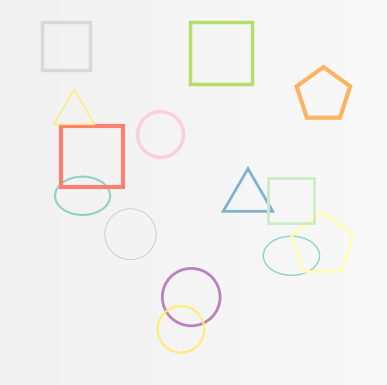[{"shape": "oval", "thickness": 1, "radius": 0.36, "center": [0.752, 0.336]}, {"shape": "oval", "thickness": 1.5, "radius": 0.36, "center": [0.213, 0.491]}, {"shape": "pentagon", "thickness": 2, "radius": 0.42, "center": [0.832, 0.363]}, {"shape": "circle", "thickness": 0.5, "radius": 0.33, "center": [0.337, 0.392]}, {"shape": "square", "thickness": 3, "radius": 0.4, "center": [0.237, 0.594]}, {"shape": "triangle", "thickness": 2, "radius": 0.37, "center": [0.64, 0.488]}, {"shape": "pentagon", "thickness": 3, "radius": 0.36, "center": [0.835, 0.753]}, {"shape": "square", "thickness": 2.5, "radius": 0.4, "center": [0.57, 0.861]}, {"shape": "circle", "thickness": 2.5, "radius": 0.3, "center": [0.414, 0.651]}, {"shape": "square", "thickness": 2.5, "radius": 0.31, "center": [0.171, 0.881]}, {"shape": "circle", "thickness": 2, "radius": 0.37, "center": [0.493, 0.228]}, {"shape": "square", "thickness": 2, "radius": 0.29, "center": [0.751, 0.479]}, {"shape": "triangle", "thickness": 1, "radius": 0.3, "center": [0.191, 0.707]}, {"shape": "circle", "thickness": 1.5, "radius": 0.3, "center": [0.467, 0.145]}]